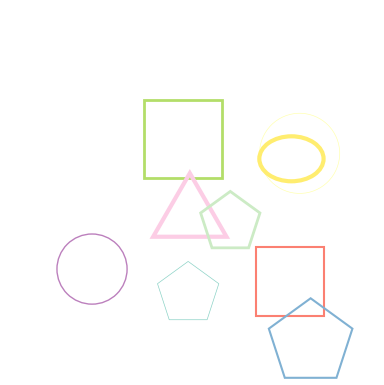[{"shape": "pentagon", "thickness": 0.5, "radius": 0.42, "center": [0.489, 0.237]}, {"shape": "circle", "thickness": 0.5, "radius": 0.52, "center": [0.778, 0.602]}, {"shape": "square", "thickness": 1.5, "radius": 0.44, "center": [0.753, 0.269]}, {"shape": "pentagon", "thickness": 1.5, "radius": 0.57, "center": [0.807, 0.111]}, {"shape": "square", "thickness": 2, "radius": 0.5, "center": [0.475, 0.639]}, {"shape": "triangle", "thickness": 3, "radius": 0.55, "center": [0.493, 0.44]}, {"shape": "circle", "thickness": 1, "radius": 0.46, "center": [0.239, 0.301]}, {"shape": "pentagon", "thickness": 2, "radius": 0.4, "center": [0.598, 0.422]}, {"shape": "oval", "thickness": 3, "radius": 0.42, "center": [0.757, 0.588]}]